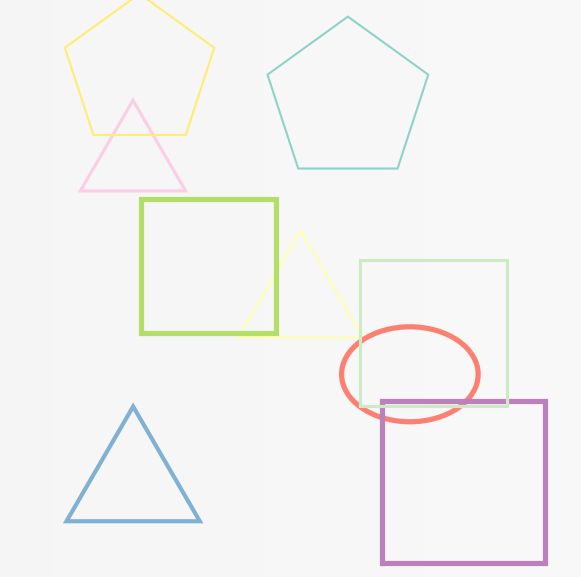[{"shape": "pentagon", "thickness": 1, "radius": 0.73, "center": [0.599, 0.825]}, {"shape": "triangle", "thickness": 1, "radius": 0.62, "center": [0.517, 0.477]}, {"shape": "oval", "thickness": 2.5, "radius": 0.59, "center": [0.705, 0.351]}, {"shape": "triangle", "thickness": 2, "radius": 0.66, "center": [0.229, 0.163]}, {"shape": "square", "thickness": 2.5, "radius": 0.58, "center": [0.358, 0.539]}, {"shape": "triangle", "thickness": 1.5, "radius": 0.52, "center": [0.229, 0.721]}, {"shape": "square", "thickness": 2.5, "radius": 0.7, "center": [0.797, 0.165]}, {"shape": "square", "thickness": 1.5, "radius": 0.63, "center": [0.746, 0.422]}, {"shape": "pentagon", "thickness": 1, "radius": 0.68, "center": [0.24, 0.875]}]